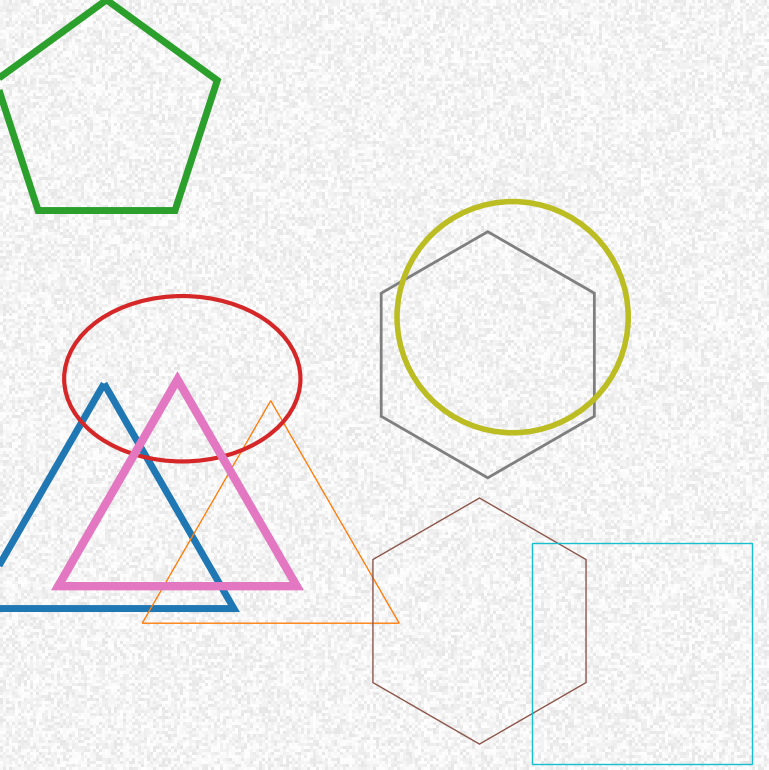[{"shape": "triangle", "thickness": 2.5, "radius": 0.97, "center": [0.135, 0.307]}, {"shape": "triangle", "thickness": 0.5, "radius": 0.96, "center": [0.352, 0.287]}, {"shape": "pentagon", "thickness": 2.5, "radius": 0.76, "center": [0.138, 0.849]}, {"shape": "oval", "thickness": 1.5, "radius": 0.77, "center": [0.237, 0.508]}, {"shape": "hexagon", "thickness": 0.5, "radius": 0.8, "center": [0.623, 0.193]}, {"shape": "triangle", "thickness": 3, "radius": 0.89, "center": [0.23, 0.328]}, {"shape": "hexagon", "thickness": 1, "radius": 0.8, "center": [0.633, 0.539]}, {"shape": "circle", "thickness": 2, "radius": 0.75, "center": [0.666, 0.588]}, {"shape": "square", "thickness": 0.5, "radius": 0.72, "center": [0.833, 0.151]}]